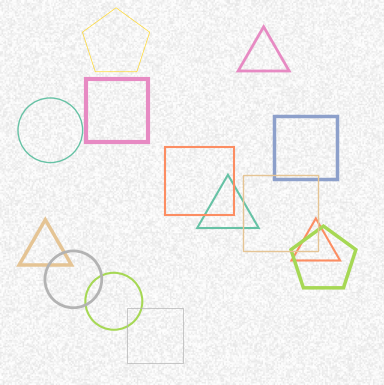[{"shape": "circle", "thickness": 1, "radius": 0.42, "center": [0.131, 0.662]}, {"shape": "triangle", "thickness": 1.5, "radius": 0.46, "center": [0.592, 0.454]}, {"shape": "triangle", "thickness": 1.5, "radius": 0.36, "center": [0.82, 0.36]}, {"shape": "square", "thickness": 1.5, "radius": 0.44, "center": [0.518, 0.529]}, {"shape": "square", "thickness": 2.5, "radius": 0.41, "center": [0.793, 0.616]}, {"shape": "triangle", "thickness": 2, "radius": 0.38, "center": [0.685, 0.854]}, {"shape": "square", "thickness": 3, "radius": 0.4, "center": [0.303, 0.713]}, {"shape": "pentagon", "thickness": 2.5, "radius": 0.44, "center": [0.84, 0.324]}, {"shape": "circle", "thickness": 1.5, "radius": 0.37, "center": [0.296, 0.217]}, {"shape": "pentagon", "thickness": 0.5, "radius": 0.46, "center": [0.301, 0.888]}, {"shape": "square", "thickness": 1, "radius": 0.49, "center": [0.729, 0.447]}, {"shape": "triangle", "thickness": 2.5, "radius": 0.39, "center": [0.118, 0.351]}, {"shape": "square", "thickness": 0.5, "radius": 0.36, "center": [0.403, 0.129]}, {"shape": "circle", "thickness": 2, "radius": 0.37, "center": [0.19, 0.274]}]